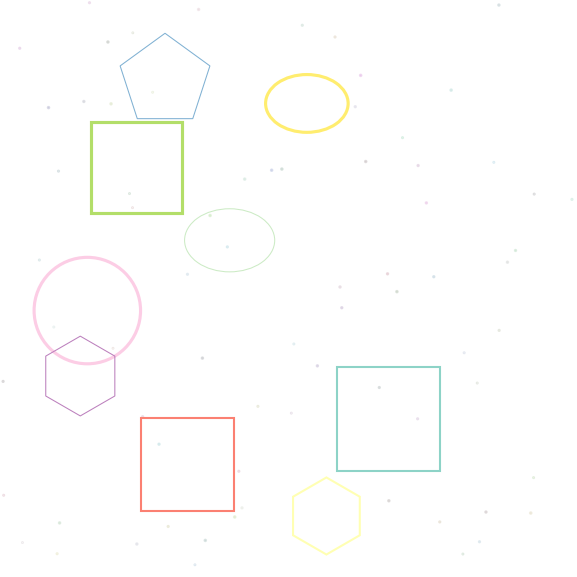[{"shape": "square", "thickness": 1, "radius": 0.45, "center": [0.673, 0.273]}, {"shape": "hexagon", "thickness": 1, "radius": 0.33, "center": [0.565, 0.106]}, {"shape": "square", "thickness": 1, "radius": 0.4, "center": [0.324, 0.195]}, {"shape": "pentagon", "thickness": 0.5, "radius": 0.41, "center": [0.286, 0.86]}, {"shape": "square", "thickness": 1.5, "radius": 0.39, "center": [0.236, 0.709]}, {"shape": "circle", "thickness": 1.5, "radius": 0.46, "center": [0.151, 0.461]}, {"shape": "hexagon", "thickness": 0.5, "radius": 0.35, "center": [0.139, 0.348]}, {"shape": "oval", "thickness": 0.5, "radius": 0.39, "center": [0.398, 0.583]}, {"shape": "oval", "thickness": 1.5, "radius": 0.36, "center": [0.531, 0.82]}]